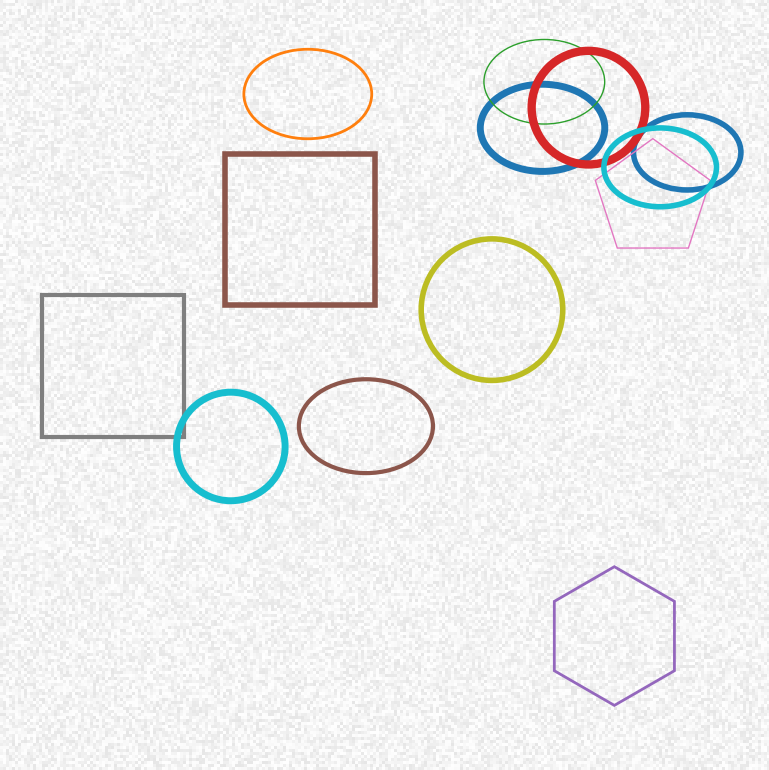[{"shape": "oval", "thickness": 2.5, "radius": 0.4, "center": [0.705, 0.834]}, {"shape": "oval", "thickness": 2, "radius": 0.35, "center": [0.892, 0.802]}, {"shape": "oval", "thickness": 1, "radius": 0.42, "center": [0.4, 0.878]}, {"shape": "oval", "thickness": 0.5, "radius": 0.39, "center": [0.707, 0.894]}, {"shape": "circle", "thickness": 3, "radius": 0.37, "center": [0.764, 0.86]}, {"shape": "hexagon", "thickness": 1, "radius": 0.45, "center": [0.798, 0.174]}, {"shape": "square", "thickness": 2, "radius": 0.49, "center": [0.39, 0.702]}, {"shape": "oval", "thickness": 1.5, "radius": 0.44, "center": [0.475, 0.447]}, {"shape": "pentagon", "thickness": 0.5, "radius": 0.39, "center": [0.848, 0.741]}, {"shape": "square", "thickness": 1.5, "radius": 0.46, "center": [0.147, 0.525]}, {"shape": "circle", "thickness": 2, "radius": 0.46, "center": [0.639, 0.598]}, {"shape": "oval", "thickness": 2, "radius": 0.37, "center": [0.857, 0.783]}, {"shape": "circle", "thickness": 2.5, "radius": 0.35, "center": [0.3, 0.42]}]